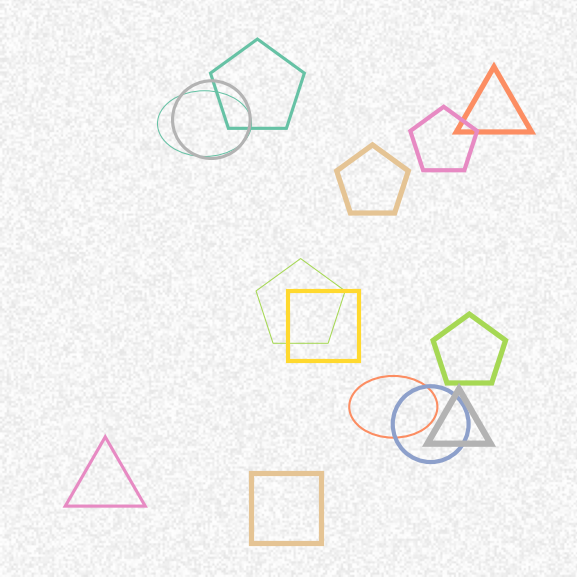[{"shape": "pentagon", "thickness": 1.5, "radius": 0.43, "center": [0.446, 0.846]}, {"shape": "oval", "thickness": 0.5, "radius": 0.41, "center": [0.354, 0.785]}, {"shape": "oval", "thickness": 1, "radius": 0.38, "center": [0.681, 0.295]}, {"shape": "triangle", "thickness": 2.5, "radius": 0.38, "center": [0.855, 0.808]}, {"shape": "circle", "thickness": 2, "radius": 0.33, "center": [0.746, 0.265]}, {"shape": "pentagon", "thickness": 2, "radius": 0.3, "center": [0.768, 0.754]}, {"shape": "triangle", "thickness": 1.5, "radius": 0.4, "center": [0.182, 0.163]}, {"shape": "pentagon", "thickness": 2.5, "radius": 0.33, "center": [0.813, 0.389]}, {"shape": "pentagon", "thickness": 0.5, "radius": 0.41, "center": [0.521, 0.47]}, {"shape": "square", "thickness": 2, "radius": 0.31, "center": [0.56, 0.435]}, {"shape": "square", "thickness": 2.5, "radius": 0.3, "center": [0.495, 0.119]}, {"shape": "pentagon", "thickness": 2.5, "radius": 0.33, "center": [0.645, 0.683]}, {"shape": "circle", "thickness": 1.5, "radius": 0.34, "center": [0.366, 0.792]}, {"shape": "triangle", "thickness": 3, "radius": 0.32, "center": [0.795, 0.262]}]